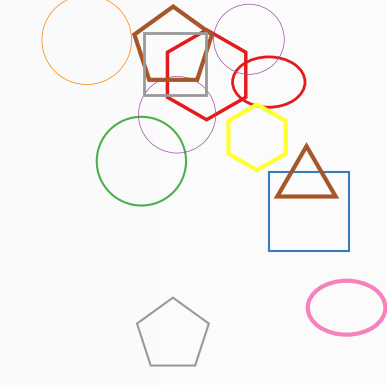[{"shape": "oval", "thickness": 2, "radius": 0.47, "center": [0.694, 0.787]}, {"shape": "hexagon", "thickness": 2.5, "radius": 0.58, "center": [0.533, 0.806]}, {"shape": "square", "thickness": 1.5, "radius": 0.52, "center": [0.798, 0.451]}, {"shape": "circle", "thickness": 1.5, "radius": 0.58, "center": [0.365, 0.581]}, {"shape": "circle", "thickness": 0.5, "radius": 0.5, "center": [0.457, 0.702]}, {"shape": "circle", "thickness": 0.5, "radius": 0.46, "center": [0.642, 0.898]}, {"shape": "circle", "thickness": 0.5, "radius": 0.58, "center": [0.224, 0.896]}, {"shape": "hexagon", "thickness": 3, "radius": 0.43, "center": [0.663, 0.643]}, {"shape": "triangle", "thickness": 3, "radius": 0.44, "center": [0.791, 0.533]}, {"shape": "pentagon", "thickness": 3, "radius": 0.53, "center": [0.447, 0.878]}, {"shape": "oval", "thickness": 3, "radius": 0.5, "center": [0.894, 0.201]}, {"shape": "square", "thickness": 2, "radius": 0.4, "center": [0.452, 0.834]}, {"shape": "pentagon", "thickness": 1.5, "radius": 0.49, "center": [0.446, 0.129]}]